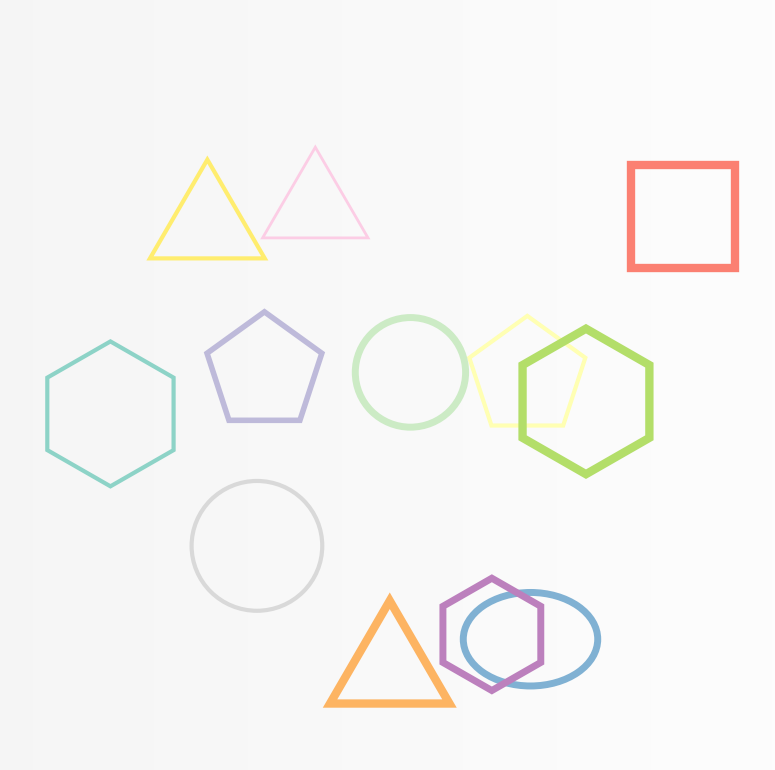[{"shape": "hexagon", "thickness": 1.5, "radius": 0.47, "center": [0.143, 0.463]}, {"shape": "pentagon", "thickness": 1.5, "radius": 0.39, "center": [0.68, 0.511]}, {"shape": "pentagon", "thickness": 2, "radius": 0.39, "center": [0.341, 0.517]}, {"shape": "square", "thickness": 3, "radius": 0.33, "center": [0.881, 0.718]}, {"shape": "oval", "thickness": 2.5, "radius": 0.43, "center": [0.685, 0.17]}, {"shape": "triangle", "thickness": 3, "radius": 0.44, "center": [0.503, 0.131]}, {"shape": "hexagon", "thickness": 3, "radius": 0.47, "center": [0.756, 0.479]}, {"shape": "triangle", "thickness": 1, "radius": 0.39, "center": [0.407, 0.73]}, {"shape": "circle", "thickness": 1.5, "radius": 0.42, "center": [0.332, 0.291]}, {"shape": "hexagon", "thickness": 2.5, "radius": 0.36, "center": [0.635, 0.176]}, {"shape": "circle", "thickness": 2.5, "radius": 0.36, "center": [0.53, 0.516]}, {"shape": "triangle", "thickness": 1.5, "radius": 0.43, "center": [0.268, 0.707]}]